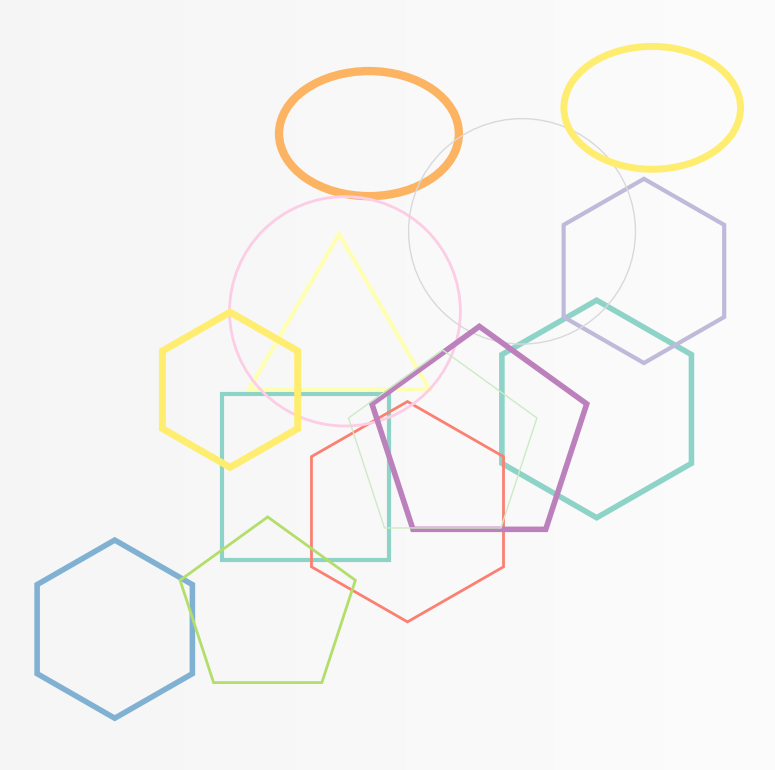[{"shape": "square", "thickness": 1.5, "radius": 0.54, "center": [0.394, 0.38]}, {"shape": "hexagon", "thickness": 2, "radius": 0.71, "center": [0.77, 0.469]}, {"shape": "triangle", "thickness": 1.5, "radius": 0.67, "center": [0.438, 0.561]}, {"shape": "hexagon", "thickness": 1.5, "radius": 0.6, "center": [0.831, 0.648]}, {"shape": "hexagon", "thickness": 1, "radius": 0.72, "center": [0.526, 0.335]}, {"shape": "hexagon", "thickness": 2, "radius": 0.58, "center": [0.148, 0.183]}, {"shape": "oval", "thickness": 3, "radius": 0.58, "center": [0.476, 0.826]}, {"shape": "pentagon", "thickness": 1, "radius": 0.59, "center": [0.345, 0.21]}, {"shape": "circle", "thickness": 1, "radius": 0.74, "center": [0.445, 0.596]}, {"shape": "circle", "thickness": 0.5, "radius": 0.73, "center": [0.674, 0.7]}, {"shape": "pentagon", "thickness": 2, "radius": 0.73, "center": [0.618, 0.43]}, {"shape": "pentagon", "thickness": 0.5, "radius": 0.64, "center": [0.571, 0.418]}, {"shape": "hexagon", "thickness": 2.5, "radius": 0.5, "center": [0.297, 0.494]}, {"shape": "oval", "thickness": 2.5, "radius": 0.57, "center": [0.842, 0.86]}]